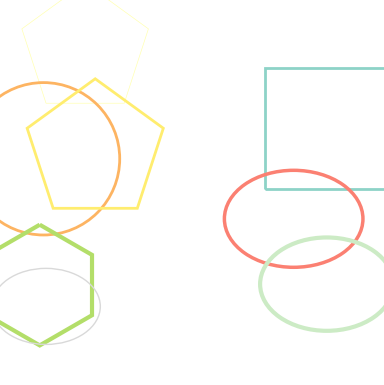[{"shape": "square", "thickness": 2, "radius": 0.79, "center": [0.846, 0.665]}, {"shape": "pentagon", "thickness": 0.5, "radius": 0.86, "center": [0.221, 0.872]}, {"shape": "oval", "thickness": 2.5, "radius": 0.9, "center": [0.763, 0.432]}, {"shape": "circle", "thickness": 2, "radius": 0.99, "center": [0.113, 0.588]}, {"shape": "hexagon", "thickness": 3, "radius": 0.78, "center": [0.103, 0.26]}, {"shape": "oval", "thickness": 1, "radius": 0.71, "center": [0.119, 0.204]}, {"shape": "oval", "thickness": 3, "radius": 0.87, "center": [0.849, 0.262]}, {"shape": "pentagon", "thickness": 2, "radius": 0.93, "center": [0.247, 0.609]}]